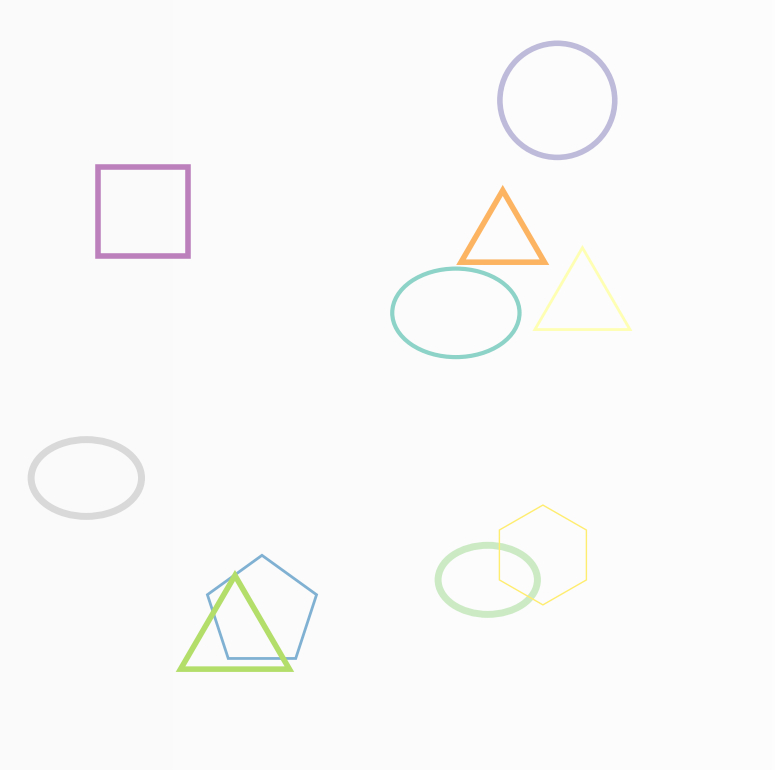[{"shape": "oval", "thickness": 1.5, "radius": 0.41, "center": [0.588, 0.594]}, {"shape": "triangle", "thickness": 1, "radius": 0.35, "center": [0.752, 0.607]}, {"shape": "circle", "thickness": 2, "radius": 0.37, "center": [0.719, 0.87]}, {"shape": "pentagon", "thickness": 1, "radius": 0.37, "center": [0.338, 0.205]}, {"shape": "triangle", "thickness": 2, "radius": 0.31, "center": [0.649, 0.691]}, {"shape": "triangle", "thickness": 2, "radius": 0.41, "center": [0.303, 0.172]}, {"shape": "oval", "thickness": 2.5, "radius": 0.36, "center": [0.111, 0.379]}, {"shape": "square", "thickness": 2, "radius": 0.29, "center": [0.184, 0.725]}, {"shape": "oval", "thickness": 2.5, "radius": 0.32, "center": [0.629, 0.247]}, {"shape": "hexagon", "thickness": 0.5, "radius": 0.32, "center": [0.701, 0.279]}]